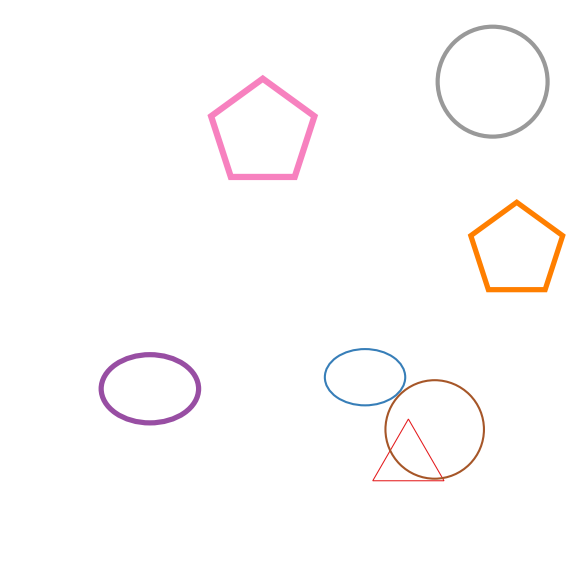[{"shape": "triangle", "thickness": 0.5, "radius": 0.36, "center": [0.707, 0.202]}, {"shape": "oval", "thickness": 1, "radius": 0.35, "center": [0.632, 0.346]}, {"shape": "oval", "thickness": 2.5, "radius": 0.42, "center": [0.26, 0.326]}, {"shape": "pentagon", "thickness": 2.5, "radius": 0.42, "center": [0.895, 0.565]}, {"shape": "circle", "thickness": 1, "radius": 0.43, "center": [0.753, 0.255]}, {"shape": "pentagon", "thickness": 3, "radius": 0.47, "center": [0.455, 0.769]}, {"shape": "circle", "thickness": 2, "radius": 0.48, "center": [0.853, 0.858]}]